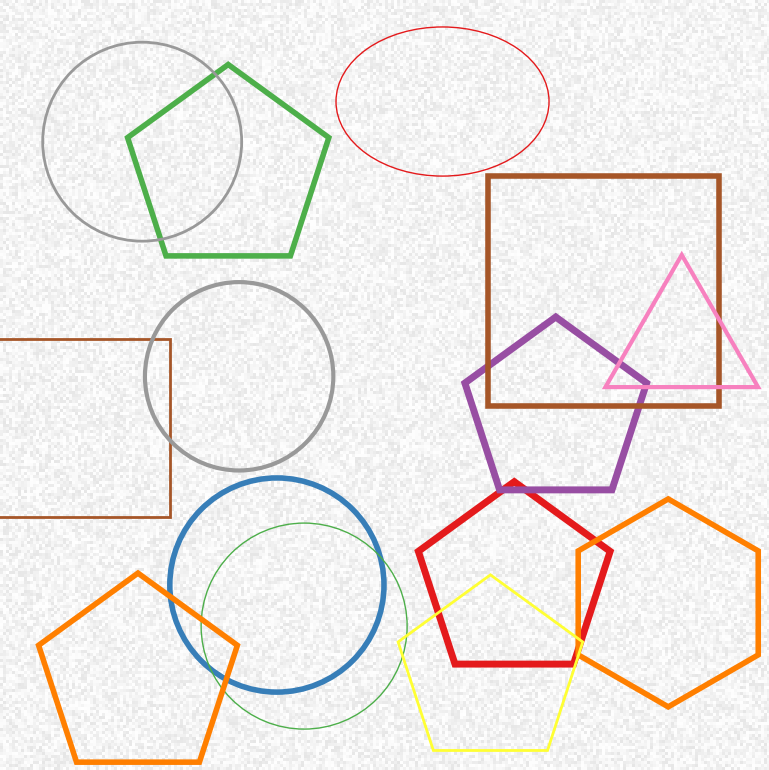[{"shape": "oval", "thickness": 0.5, "radius": 0.69, "center": [0.575, 0.868]}, {"shape": "pentagon", "thickness": 2.5, "radius": 0.65, "center": [0.668, 0.243]}, {"shape": "circle", "thickness": 2, "radius": 0.7, "center": [0.36, 0.24]}, {"shape": "pentagon", "thickness": 2, "radius": 0.69, "center": [0.296, 0.779]}, {"shape": "circle", "thickness": 0.5, "radius": 0.67, "center": [0.395, 0.187]}, {"shape": "pentagon", "thickness": 2.5, "radius": 0.62, "center": [0.722, 0.464]}, {"shape": "pentagon", "thickness": 2, "radius": 0.68, "center": [0.179, 0.12]}, {"shape": "hexagon", "thickness": 2, "radius": 0.67, "center": [0.868, 0.217]}, {"shape": "pentagon", "thickness": 1, "radius": 0.63, "center": [0.637, 0.127]}, {"shape": "square", "thickness": 2, "radius": 0.75, "center": [0.784, 0.622]}, {"shape": "square", "thickness": 1, "radius": 0.58, "center": [0.105, 0.444]}, {"shape": "triangle", "thickness": 1.5, "radius": 0.57, "center": [0.885, 0.554]}, {"shape": "circle", "thickness": 1.5, "radius": 0.61, "center": [0.311, 0.511]}, {"shape": "circle", "thickness": 1, "radius": 0.65, "center": [0.185, 0.816]}]